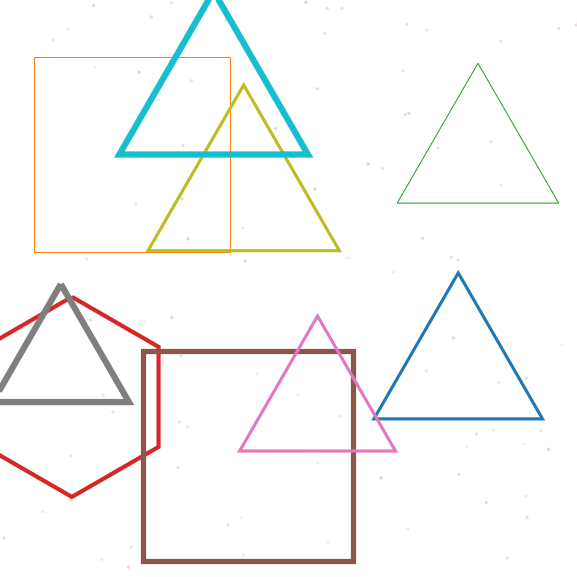[{"shape": "triangle", "thickness": 1.5, "radius": 0.84, "center": [0.793, 0.358]}, {"shape": "square", "thickness": 0.5, "radius": 0.85, "center": [0.229, 0.732]}, {"shape": "triangle", "thickness": 0.5, "radius": 0.81, "center": [0.828, 0.728]}, {"shape": "hexagon", "thickness": 2, "radius": 0.87, "center": [0.125, 0.312]}, {"shape": "square", "thickness": 2.5, "radius": 0.91, "center": [0.43, 0.209]}, {"shape": "triangle", "thickness": 1.5, "radius": 0.78, "center": [0.55, 0.296]}, {"shape": "triangle", "thickness": 3, "radius": 0.68, "center": [0.105, 0.371]}, {"shape": "triangle", "thickness": 1.5, "radius": 0.96, "center": [0.422, 0.661]}, {"shape": "triangle", "thickness": 3, "radius": 0.94, "center": [0.37, 0.826]}]